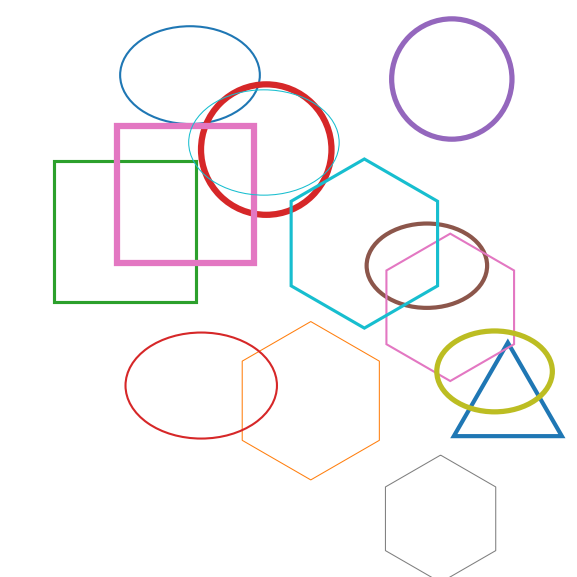[{"shape": "oval", "thickness": 1, "radius": 0.6, "center": [0.329, 0.869]}, {"shape": "triangle", "thickness": 2, "radius": 0.54, "center": [0.879, 0.298]}, {"shape": "hexagon", "thickness": 0.5, "radius": 0.69, "center": [0.538, 0.305]}, {"shape": "square", "thickness": 1.5, "radius": 0.61, "center": [0.217, 0.598]}, {"shape": "circle", "thickness": 3, "radius": 0.56, "center": [0.461, 0.74]}, {"shape": "oval", "thickness": 1, "radius": 0.66, "center": [0.348, 0.332]}, {"shape": "circle", "thickness": 2.5, "radius": 0.52, "center": [0.782, 0.862]}, {"shape": "oval", "thickness": 2, "radius": 0.52, "center": [0.739, 0.539]}, {"shape": "square", "thickness": 3, "radius": 0.59, "center": [0.322, 0.663]}, {"shape": "hexagon", "thickness": 1, "radius": 0.64, "center": [0.78, 0.467]}, {"shape": "hexagon", "thickness": 0.5, "radius": 0.55, "center": [0.763, 0.101]}, {"shape": "oval", "thickness": 2.5, "radius": 0.5, "center": [0.856, 0.356]}, {"shape": "hexagon", "thickness": 1.5, "radius": 0.73, "center": [0.631, 0.577]}, {"shape": "oval", "thickness": 0.5, "radius": 0.65, "center": [0.457, 0.752]}]